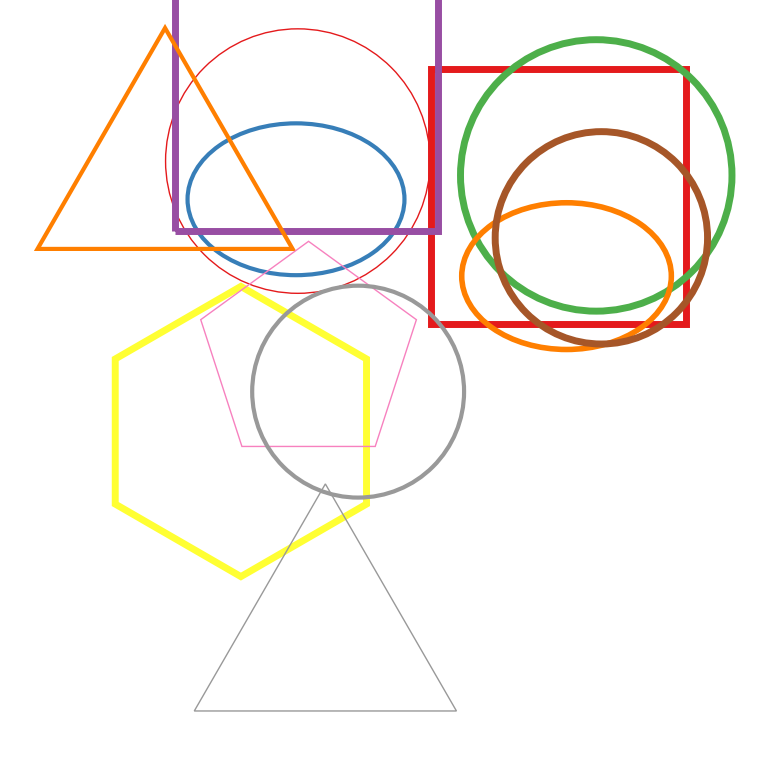[{"shape": "square", "thickness": 2.5, "radius": 0.83, "center": [0.725, 0.745]}, {"shape": "circle", "thickness": 0.5, "radius": 0.86, "center": [0.387, 0.791]}, {"shape": "oval", "thickness": 1.5, "radius": 0.7, "center": [0.384, 0.741]}, {"shape": "circle", "thickness": 2.5, "radius": 0.88, "center": [0.774, 0.772]}, {"shape": "square", "thickness": 2.5, "radius": 0.85, "center": [0.398, 0.87]}, {"shape": "oval", "thickness": 2, "radius": 0.68, "center": [0.736, 0.641]}, {"shape": "triangle", "thickness": 1.5, "radius": 0.96, "center": [0.214, 0.772]}, {"shape": "hexagon", "thickness": 2.5, "radius": 0.94, "center": [0.313, 0.44]}, {"shape": "circle", "thickness": 2.5, "radius": 0.69, "center": [0.781, 0.691]}, {"shape": "pentagon", "thickness": 0.5, "radius": 0.74, "center": [0.401, 0.539]}, {"shape": "triangle", "thickness": 0.5, "radius": 0.98, "center": [0.423, 0.175]}, {"shape": "circle", "thickness": 1.5, "radius": 0.69, "center": [0.465, 0.491]}]